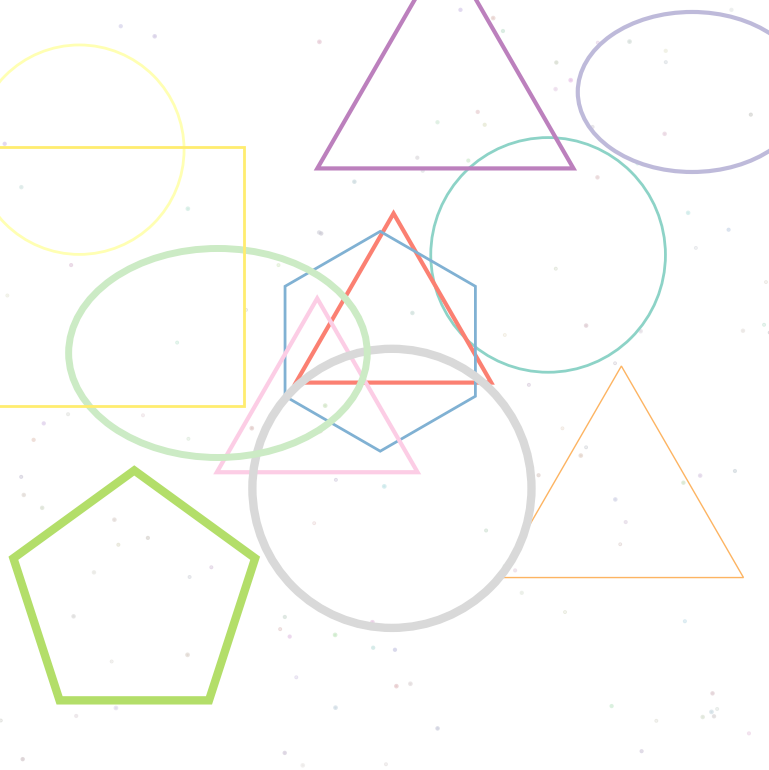[{"shape": "circle", "thickness": 1, "radius": 0.76, "center": [0.712, 0.669]}, {"shape": "circle", "thickness": 1, "radius": 0.68, "center": [0.103, 0.806]}, {"shape": "oval", "thickness": 1.5, "radius": 0.74, "center": [0.899, 0.881]}, {"shape": "triangle", "thickness": 1.5, "radius": 0.73, "center": [0.511, 0.576]}, {"shape": "hexagon", "thickness": 1, "radius": 0.71, "center": [0.494, 0.557]}, {"shape": "triangle", "thickness": 0.5, "radius": 0.92, "center": [0.807, 0.341]}, {"shape": "pentagon", "thickness": 3, "radius": 0.83, "center": [0.174, 0.224]}, {"shape": "triangle", "thickness": 1.5, "radius": 0.75, "center": [0.412, 0.462]}, {"shape": "circle", "thickness": 3, "radius": 0.91, "center": [0.509, 0.366]}, {"shape": "triangle", "thickness": 1.5, "radius": 0.96, "center": [0.578, 0.877]}, {"shape": "oval", "thickness": 2.5, "radius": 0.97, "center": [0.283, 0.542]}, {"shape": "square", "thickness": 1, "radius": 0.84, "center": [0.148, 0.641]}]